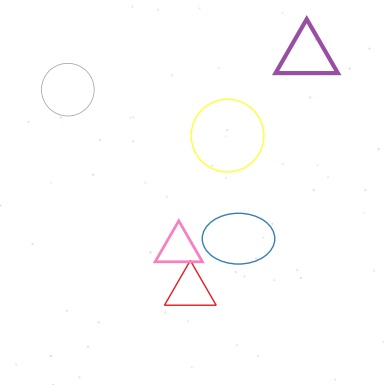[{"shape": "triangle", "thickness": 1, "radius": 0.39, "center": [0.494, 0.246]}, {"shape": "oval", "thickness": 1, "radius": 0.47, "center": [0.62, 0.38]}, {"shape": "triangle", "thickness": 3, "radius": 0.47, "center": [0.797, 0.857]}, {"shape": "circle", "thickness": 1, "radius": 0.47, "center": [0.591, 0.648]}, {"shape": "triangle", "thickness": 2, "radius": 0.35, "center": [0.464, 0.355]}, {"shape": "circle", "thickness": 0.5, "radius": 0.34, "center": [0.176, 0.767]}]